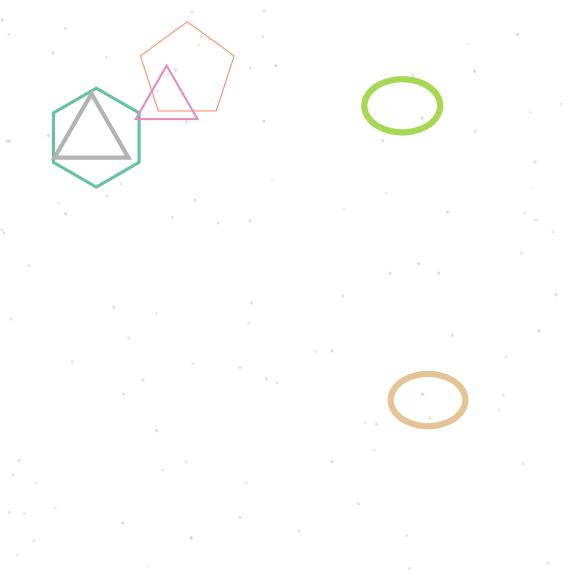[{"shape": "hexagon", "thickness": 1.5, "radius": 0.43, "center": [0.167, 0.761]}, {"shape": "pentagon", "thickness": 0.5, "radius": 0.43, "center": [0.324, 0.876]}, {"shape": "triangle", "thickness": 1, "radius": 0.31, "center": [0.289, 0.824]}, {"shape": "oval", "thickness": 3, "radius": 0.33, "center": [0.697, 0.816]}, {"shape": "oval", "thickness": 3, "radius": 0.32, "center": [0.741, 0.306]}, {"shape": "triangle", "thickness": 2, "radius": 0.37, "center": [0.158, 0.763]}]